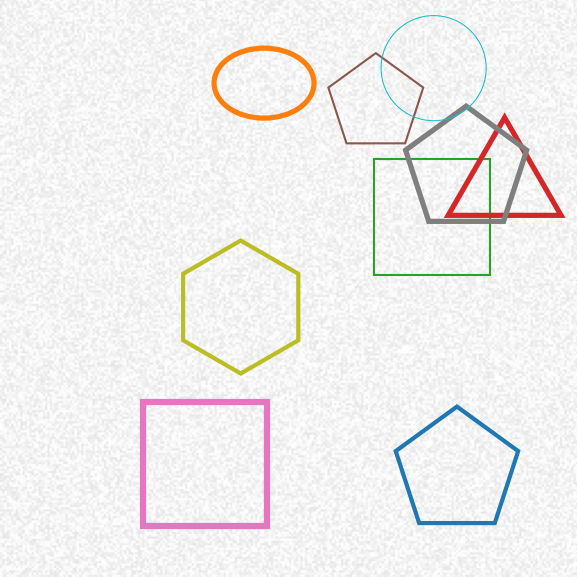[{"shape": "pentagon", "thickness": 2, "radius": 0.56, "center": [0.791, 0.184]}, {"shape": "oval", "thickness": 2.5, "radius": 0.43, "center": [0.457, 0.855]}, {"shape": "square", "thickness": 1, "radius": 0.5, "center": [0.749, 0.623]}, {"shape": "triangle", "thickness": 2.5, "radius": 0.56, "center": [0.874, 0.683]}, {"shape": "pentagon", "thickness": 1, "radius": 0.43, "center": [0.651, 0.821]}, {"shape": "square", "thickness": 3, "radius": 0.54, "center": [0.355, 0.196]}, {"shape": "pentagon", "thickness": 2.5, "radius": 0.55, "center": [0.807, 0.705]}, {"shape": "hexagon", "thickness": 2, "radius": 0.58, "center": [0.417, 0.467]}, {"shape": "circle", "thickness": 0.5, "radius": 0.46, "center": [0.751, 0.881]}]